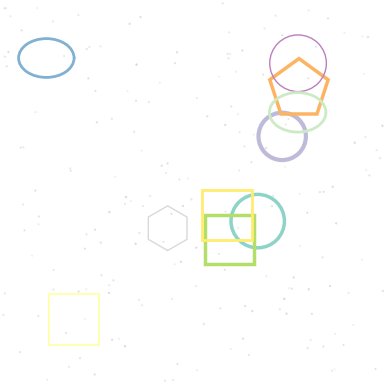[{"shape": "circle", "thickness": 2.5, "radius": 0.35, "center": [0.669, 0.426]}, {"shape": "square", "thickness": 1.5, "radius": 0.33, "center": [0.193, 0.17]}, {"shape": "circle", "thickness": 3, "radius": 0.31, "center": [0.733, 0.646]}, {"shape": "oval", "thickness": 2, "radius": 0.36, "center": [0.12, 0.849]}, {"shape": "pentagon", "thickness": 2.5, "radius": 0.4, "center": [0.777, 0.768]}, {"shape": "square", "thickness": 2.5, "radius": 0.32, "center": [0.596, 0.378]}, {"shape": "hexagon", "thickness": 1, "radius": 0.29, "center": [0.435, 0.407]}, {"shape": "circle", "thickness": 1, "radius": 0.37, "center": [0.774, 0.836]}, {"shape": "oval", "thickness": 2, "radius": 0.37, "center": [0.773, 0.708]}, {"shape": "square", "thickness": 2, "radius": 0.32, "center": [0.59, 0.442]}]